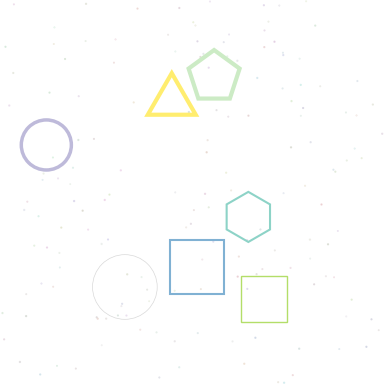[{"shape": "hexagon", "thickness": 1.5, "radius": 0.33, "center": [0.645, 0.437]}, {"shape": "circle", "thickness": 2.5, "radius": 0.33, "center": [0.12, 0.623]}, {"shape": "square", "thickness": 1.5, "radius": 0.35, "center": [0.513, 0.306]}, {"shape": "square", "thickness": 1, "radius": 0.3, "center": [0.687, 0.223]}, {"shape": "circle", "thickness": 0.5, "radius": 0.42, "center": [0.324, 0.255]}, {"shape": "pentagon", "thickness": 3, "radius": 0.35, "center": [0.556, 0.8]}, {"shape": "triangle", "thickness": 3, "radius": 0.36, "center": [0.446, 0.738]}]